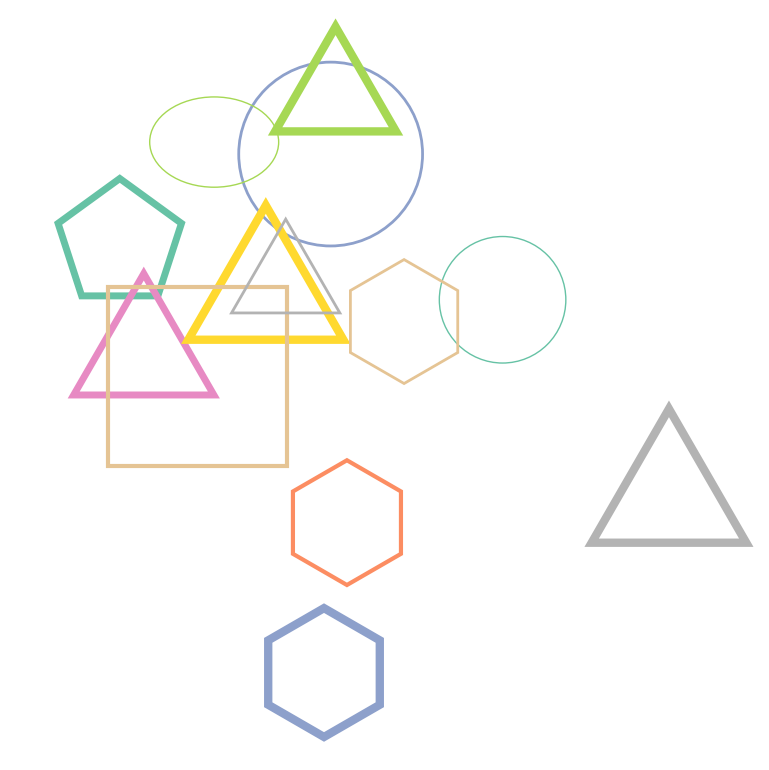[{"shape": "circle", "thickness": 0.5, "radius": 0.41, "center": [0.653, 0.611]}, {"shape": "pentagon", "thickness": 2.5, "radius": 0.42, "center": [0.156, 0.684]}, {"shape": "hexagon", "thickness": 1.5, "radius": 0.4, "center": [0.451, 0.321]}, {"shape": "hexagon", "thickness": 3, "radius": 0.42, "center": [0.421, 0.127]}, {"shape": "circle", "thickness": 1, "radius": 0.6, "center": [0.429, 0.8]}, {"shape": "triangle", "thickness": 2.5, "radius": 0.53, "center": [0.187, 0.54]}, {"shape": "triangle", "thickness": 3, "radius": 0.45, "center": [0.436, 0.875]}, {"shape": "oval", "thickness": 0.5, "radius": 0.42, "center": [0.278, 0.815]}, {"shape": "triangle", "thickness": 3, "radius": 0.58, "center": [0.345, 0.617]}, {"shape": "hexagon", "thickness": 1, "radius": 0.4, "center": [0.525, 0.582]}, {"shape": "square", "thickness": 1.5, "radius": 0.58, "center": [0.256, 0.511]}, {"shape": "triangle", "thickness": 3, "radius": 0.58, "center": [0.869, 0.353]}, {"shape": "triangle", "thickness": 1, "radius": 0.41, "center": [0.371, 0.634]}]